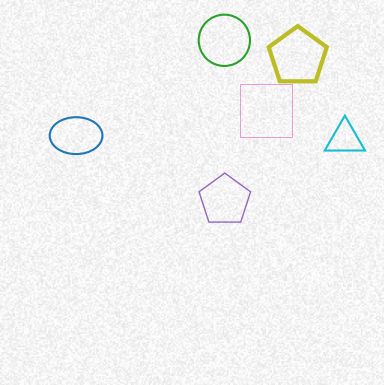[{"shape": "oval", "thickness": 1.5, "radius": 0.34, "center": [0.198, 0.648]}, {"shape": "circle", "thickness": 1.5, "radius": 0.33, "center": [0.583, 0.895]}, {"shape": "pentagon", "thickness": 1, "radius": 0.35, "center": [0.584, 0.48]}, {"shape": "square", "thickness": 0.5, "radius": 0.34, "center": [0.691, 0.713]}, {"shape": "pentagon", "thickness": 3, "radius": 0.4, "center": [0.773, 0.853]}, {"shape": "triangle", "thickness": 1.5, "radius": 0.3, "center": [0.896, 0.639]}]